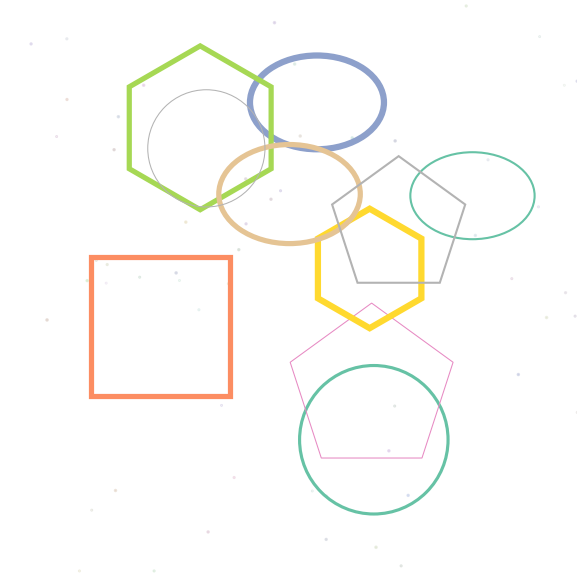[{"shape": "oval", "thickness": 1, "radius": 0.54, "center": [0.818, 0.66]}, {"shape": "circle", "thickness": 1.5, "radius": 0.64, "center": [0.647, 0.238]}, {"shape": "square", "thickness": 2.5, "radius": 0.6, "center": [0.278, 0.434]}, {"shape": "oval", "thickness": 3, "radius": 0.58, "center": [0.549, 0.822]}, {"shape": "pentagon", "thickness": 0.5, "radius": 0.74, "center": [0.644, 0.326]}, {"shape": "hexagon", "thickness": 2.5, "radius": 0.71, "center": [0.347, 0.778]}, {"shape": "hexagon", "thickness": 3, "radius": 0.52, "center": [0.64, 0.534]}, {"shape": "oval", "thickness": 2.5, "radius": 0.61, "center": [0.501, 0.663]}, {"shape": "circle", "thickness": 0.5, "radius": 0.51, "center": [0.357, 0.742]}, {"shape": "pentagon", "thickness": 1, "radius": 0.61, "center": [0.69, 0.608]}]